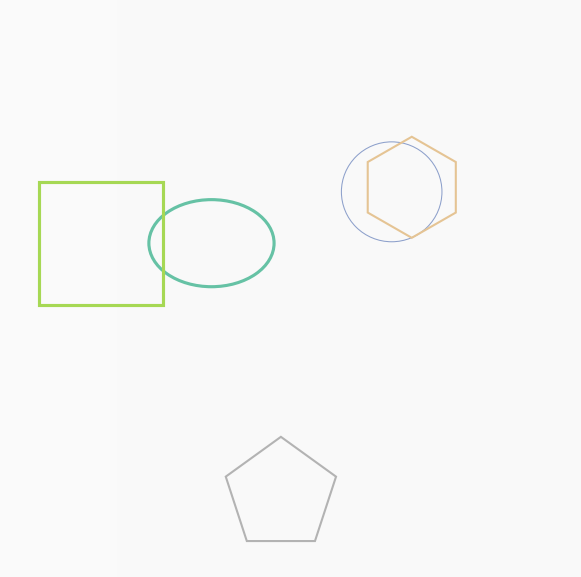[{"shape": "oval", "thickness": 1.5, "radius": 0.54, "center": [0.364, 0.578]}, {"shape": "circle", "thickness": 0.5, "radius": 0.43, "center": [0.674, 0.667]}, {"shape": "square", "thickness": 1.5, "radius": 0.53, "center": [0.173, 0.578]}, {"shape": "hexagon", "thickness": 1, "radius": 0.44, "center": [0.708, 0.675]}, {"shape": "pentagon", "thickness": 1, "radius": 0.5, "center": [0.483, 0.143]}]